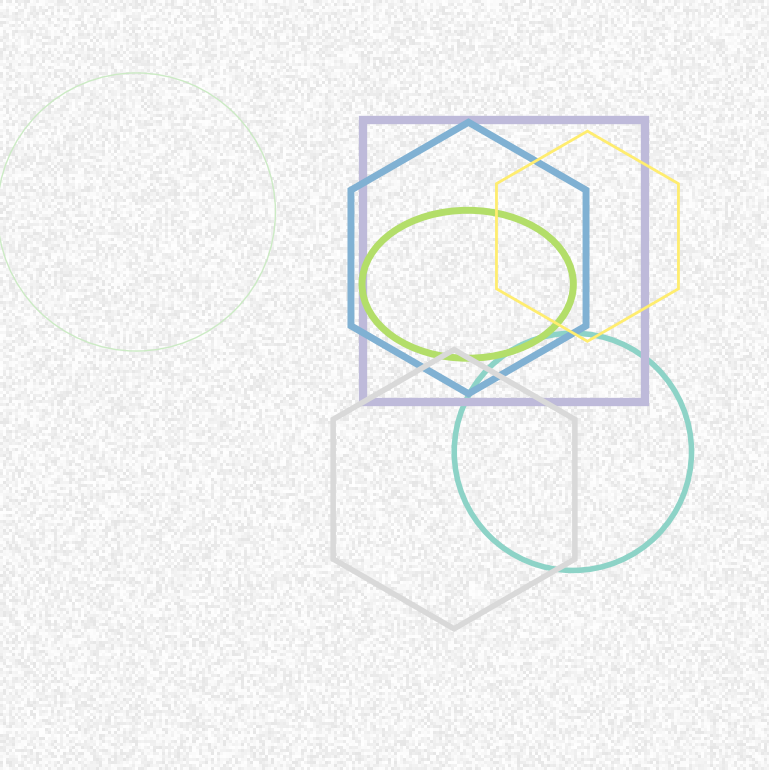[{"shape": "circle", "thickness": 2, "radius": 0.77, "center": [0.744, 0.413]}, {"shape": "square", "thickness": 3, "radius": 0.92, "center": [0.655, 0.661]}, {"shape": "hexagon", "thickness": 2.5, "radius": 0.88, "center": [0.608, 0.665]}, {"shape": "oval", "thickness": 2.5, "radius": 0.69, "center": [0.607, 0.631]}, {"shape": "hexagon", "thickness": 2, "radius": 0.91, "center": [0.59, 0.365]}, {"shape": "circle", "thickness": 0.5, "radius": 0.9, "center": [0.177, 0.725]}, {"shape": "hexagon", "thickness": 1, "radius": 0.68, "center": [0.763, 0.693]}]